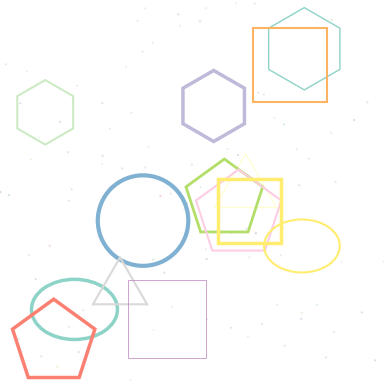[{"shape": "oval", "thickness": 2.5, "radius": 0.56, "center": [0.193, 0.196]}, {"shape": "hexagon", "thickness": 1, "radius": 0.53, "center": [0.79, 0.873]}, {"shape": "triangle", "thickness": 0.5, "radius": 0.46, "center": [0.638, 0.508]}, {"shape": "hexagon", "thickness": 2.5, "radius": 0.46, "center": [0.555, 0.725]}, {"shape": "pentagon", "thickness": 2.5, "radius": 0.56, "center": [0.14, 0.11]}, {"shape": "circle", "thickness": 3, "radius": 0.59, "center": [0.372, 0.427]}, {"shape": "square", "thickness": 1.5, "radius": 0.48, "center": [0.753, 0.831]}, {"shape": "pentagon", "thickness": 2, "radius": 0.52, "center": [0.583, 0.482]}, {"shape": "pentagon", "thickness": 1.5, "radius": 0.58, "center": [0.62, 0.443]}, {"shape": "triangle", "thickness": 1.5, "radius": 0.41, "center": [0.312, 0.25]}, {"shape": "square", "thickness": 0.5, "radius": 0.5, "center": [0.434, 0.171]}, {"shape": "hexagon", "thickness": 1.5, "radius": 0.42, "center": [0.117, 0.708]}, {"shape": "oval", "thickness": 1.5, "radius": 0.49, "center": [0.784, 0.361]}, {"shape": "square", "thickness": 2.5, "radius": 0.41, "center": [0.648, 0.452]}]